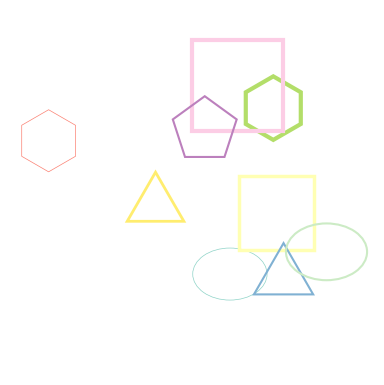[{"shape": "oval", "thickness": 0.5, "radius": 0.48, "center": [0.597, 0.288]}, {"shape": "square", "thickness": 2.5, "radius": 0.48, "center": [0.718, 0.446]}, {"shape": "hexagon", "thickness": 0.5, "radius": 0.4, "center": [0.126, 0.634]}, {"shape": "triangle", "thickness": 1.5, "radius": 0.44, "center": [0.736, 0.28]}, {"shape": "hexagon", "thickness": 3, "radius": 0.41, "center": [0.71, 0.719]}, {"shape": "square", "thickness": 3, "radius": 0.59, "center": [0.616, 0.779]}, {"shape": "pentagon", "thickness": 1.5, "radius": 0.44, "center": [0.532, 0.663]}, {"shape": "oval", "thickness": 1.5, "radius": 0.53, "center": [0.848, 0.346]}, {"shape": "triangle", "thickness": 2, "radius": 0.42, "center": [0.404, 0.468]}]